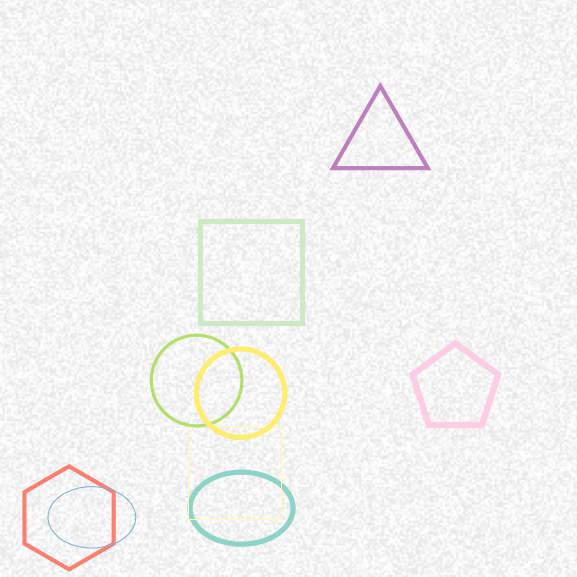[{"shape": "oval", "thickness": 2.5, "radius": 0.45, "center": [0.418, 0.119]}, {"shape": "square", "thickness": 0.5, "radius": 0.4, "center": [0.406, 0.18]}, {"shape": "hexagon", "thickness": 2, "radius": 0.45, "center": [0.12, 0.102]}, {"shape": "oval", "thickness": 0.5, "radius": 0.38, "center": [0.159, 0.103]}, {"shape": "circle", "thickness": 1.5, "radius": 0.39, "center": [0.34, 0.34]}, {"shape": "pentagon", "thickness": 3, "radius": 0.39, "center": [0.788, 0.326]}, {"shape": "triangle", "thickness": 2, "radius": 0.47, "center": [0.659, 0.755]}, {"shape": "square", "thickness": 2.5, "radius": 0.44, "center": [0.434, 0.528]}, {"shape": "circle", "thickness": 2.5, "radius": 0.38, "center": [0.417, 0.318]}]